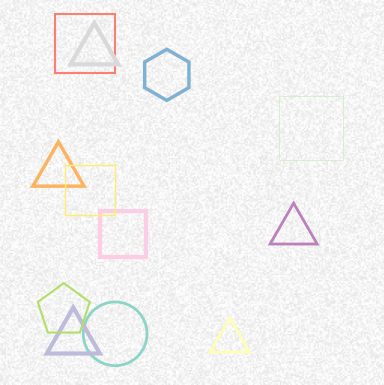[{"shape": "circle", "thickness": 2, "radius": 0.41, "center": [0.299, 0.133]}, {"shape": "triangle", "thickness": 2, "radius": 0.29, "center": [0.597, 0.115]}, {"shape": "triangle", "thickness": 3, "radius": 0.4, "center": [0.19, 0.122]}, {"shape": "square", "thickness": 1.5, "radius": 0.38, "center": [0.221, 0.887]}, {"shape": "hexagon", "thickness": 2.5, "radius": 0.33, "center": [0.433, 0.806]}, {"shape": "triangle", "thickness": 2.5, "radius": 0.38, "center": [0.152, 0.555]}, {"shape": "pentagon", "thickness": 1.5, "radius": 0.35, "center": [0.166, 0.194]}, {"shape": "square", "thickness": 3, "radius": 0.3, "center": [0.319, 0.393]}, {"shape": "triangle", "thickness": 3, "radius": 0.36, "center": [0.245, 0.869]}, {"shape": "triangle", "thickness": 2, "radius": 0.35, "center": [0.763, 0.401]}, {"shape": "square", "thickness": 0.5, "radius": 0.42, "center": [0.808, 0.668]}, {"shape": "square", "thickness": 1, "radius": 0.33, "center": [0.234, 0.506]}]